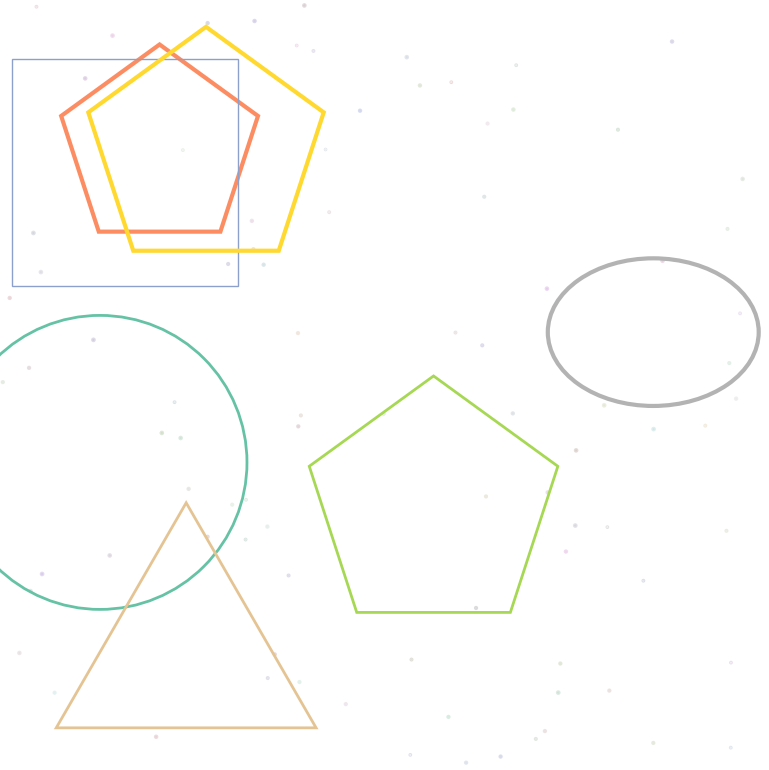[{"shape": "circle", "thickness": 1, "radius": 0.95, "center": [0.13, 0.399]}, {"shape": "pentagon", "thickness": 1.5, "radius": 0.67, "center": [0.207, 0.808]}, {"shape": "square", "thickness": 0.5, "radius": 0.74, "center": [0.162, 0.776]}, {"shape": "pentagon", "thickness": 1, "radius": 0.85, "center": [0.563, 0.342]}, {"shape": "pentagon", "thickness": 1.5, "radius": 0.8, "center": [0.268, 0.804]}, {"shape": "triangle", "thickness": 1, "radius": 0.97, "center": [0.242, 0.152]}, {"shape": "oval", "thickness": 1.5, "radius": 0.68, "center": [0.848, 0.569]}]